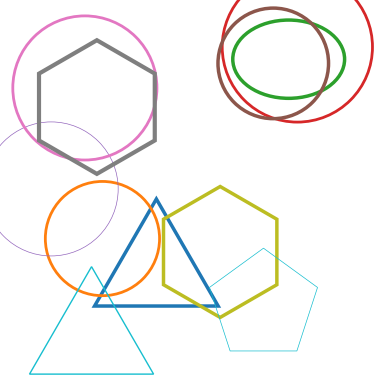[{"shape": "triangle", "thickness": 2.5, "radius": 0.93, "center": [0.406, 0.298]}, {"shape": "circle", "thickness": 2, "radius": 0.74, "center": [0.266, 0.38]}, {"shape": "oval", "thickness": 2.5, "radius": 0.73, "center": [0.75, 0.846]}, {"shape": "circle", "thickness": 2, "radius": 0.98, "center": [0.772, 0.878]}, {"shape": "circle", "thickness": 0.5, "radius": 0.87, "center": [0.133, 0.509]}, {"shape": "circle", "thickness": 2.5, "radius": 0.72, "center": [0.71, 0.835]}, {"shape": "circle", "thickness": 2, "radius": 0.94, "center": [0.22, 0.772]}, {"shape": "hexagon", "thickness": 3, "radius": 0.87, "center": [0.252, 0.722]}, {"shape": "hexagon", "thickness": 2.5, "radius": 0.85, "center": [0.572, 0.346]}, {"shape": "pentagon", "thickness": 0.5, "radius": 0.74, "center": [0.684, 0.208]}, {"shape": "triangle", "thickness": 1, "radius": 0.93, "center": [0.238, 0.121]}]